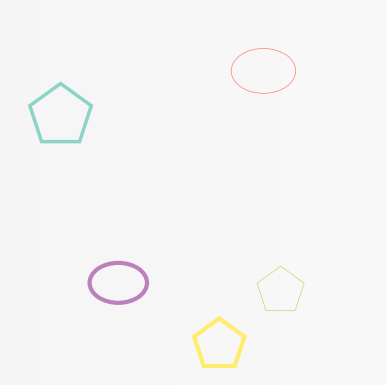[{"shape": "pentagon", "thickness": 2.5, "radius": 0.42, "center": [0.156, 0.7]}, {"shape": "oval", "thickness": 0.5, "radius": 0.42, "center": [0.68, 0.816]}, {"shape": "pentagon", "thickness": 0.5, "radius": 0.32, "center": [0.724, 0.245]}, {"shape": "oval", "thickness": 3, "radius": 0.37, "center": [0.305, 0.265]}, {"shape": "pentagon", "thickness": 3, "radius": 0.34, "center": [0.566, 0.105]}]